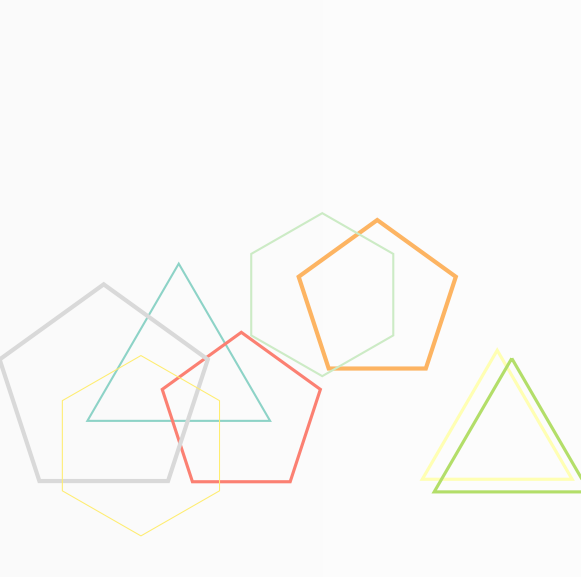[{"shape": "triangle", "thickness": 1, "radius": 0.91, "center": [0.308, 0.361]}, {"shape": "triangle", "thickness": 1.5, "radius": 0.74, "center": [0.855, 0.244]}, {"shape": "pentagon", "thickness": 1.5, "radius": 0.72, "center": [0.415, 0.281]}, {"shape": "pentagon", "thickness": 2, "radius": 0.71, "center": [0.649, 0.476]}, {"shape": "triangle", "thickness": 1.5, "radius": 0.77, "center": [0.88, 0.224]}, {"shape": "pentagon", "thickness": 2, "radius": 0.94, "center": [0.178, 0.318]}, {"shape": "hexagon", "thickness": 1, "radius": 0.71, "center": [0.554, 0.489]}, {"shape": "hexagon", "thickness": 0.5, "radius": 0.78, "center": [0.242, 0.227]}]